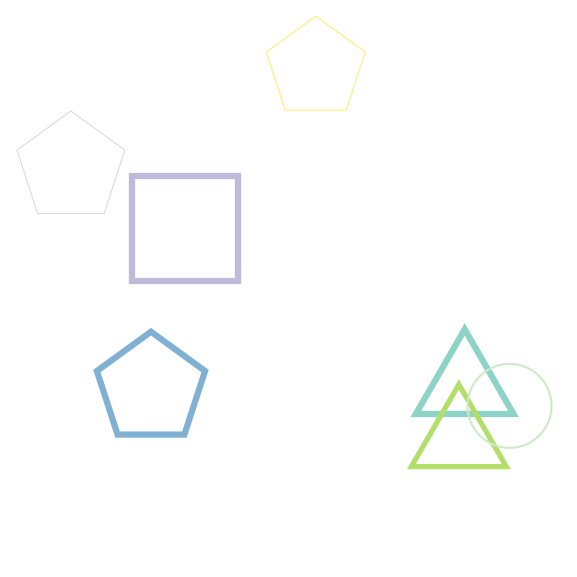[{"shape": "triangle", "thickness": 3, "radius": 0.49, "center": [0.805, 0.331]}, {"shape": "square", "thickness": 3, "radius": 0.46, "center": [0.32, 0.603]}, {"shape": "pentagon", "thickness": 3, "radius": 0.49, "center": [0.261, 0.326]}, {"shape": "triangle", "thickness": 2.5, "radius": 0.47, "center": [0.795, 0.239]}, {"shape": "pentagon", "thickness": 0.5, "radius": 0.49, "center": [0.123, 0.709]}, {"shape": "circle", "thickness": 1, "radius": 0.36, "center": [0.882, 0.296]}, {"shape": "pentagon", "thickness": 0.5, "radius": 0.45, "center": [0.547, 0.881]}]